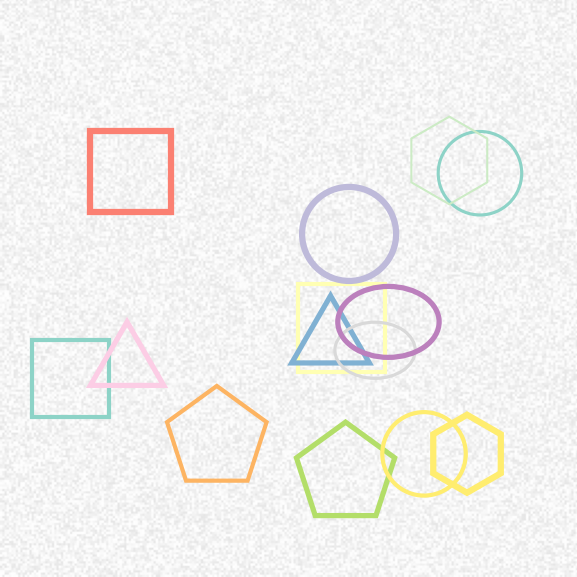[{"shape": "circle", "thickness": 1.5, "radius": 0.36, "center": [0.831, 0.699]}, {"shape": "square", "thickness": 2, "radius": 0.34, "center": [0.122, 0.343]}, {"shape": "square", "thickness": 2, "radius": 0.38, "center": [0.591, 0.431]}, {"shape": "circle", "thickness": 3, "radius": 0.41, "center": [0.605, 0.594]}, {"shape": "square", "thickness": 3, "radius": 0.35, "center": [0.226, 0.703]}, {"shape": "triangle", "thickness": 2.5, "radius": 0.39, "center": [0.572, 0.409]}, {"shape": "pentagon", "thickness": 2, "radius": 0.45, "center": [0.375, 0.24]}, {"shape": "pentagon", "thickness": 2.5, "radius": 0.45, "center": [0.598, 0.179]}, {"shape": "triangle", "thickness": 2.5, "radius": 0.37, "center": [0.22, 0.368]}, {"shape": "oval", "thickness": 1.5, "radius": 0.35, "center": [0.649, 0.393]}, {"shape": "oval", "thickness": 2.5, "radius": 0.44, "center": [0.673, 0.442]}, {"shape": "hexagon", "thickness": 1, "radius": 0.38, "center": [0.778, 0.721]}, {"shape": "hexagon", "thickness": 3, "radius": 0.34, "center": [0.809, 0.213]}, {"shape": "circle", "thickness": 2, "radius": 0.36, "center": [0.734, 0.213]}]